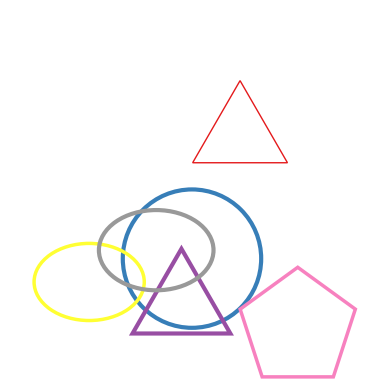[{"shape": "triangle", "thickness": 1, "radius": 0.71, "center": [0.624, 0.648]}, {"shape": "circle", "thickness": 3, "radius": 0.9, "center": [0.499, 0.328]}, {"shape": "triangle", "thickness": 3, "radius": 0.73, "center": [0.471, 0.207]}, {"shape": "oval", "thickness": 2.5, "radius": 0.72, "center": [0.232, 0.268]}, {"shape": "pentagon", "thickness": 2.5, "radius": 0.79, "center": [0.773, 0.148]}, {"shape": "oval", "thickness": 3, "radius": 0.74, "center": [0.406, 0.35]}]